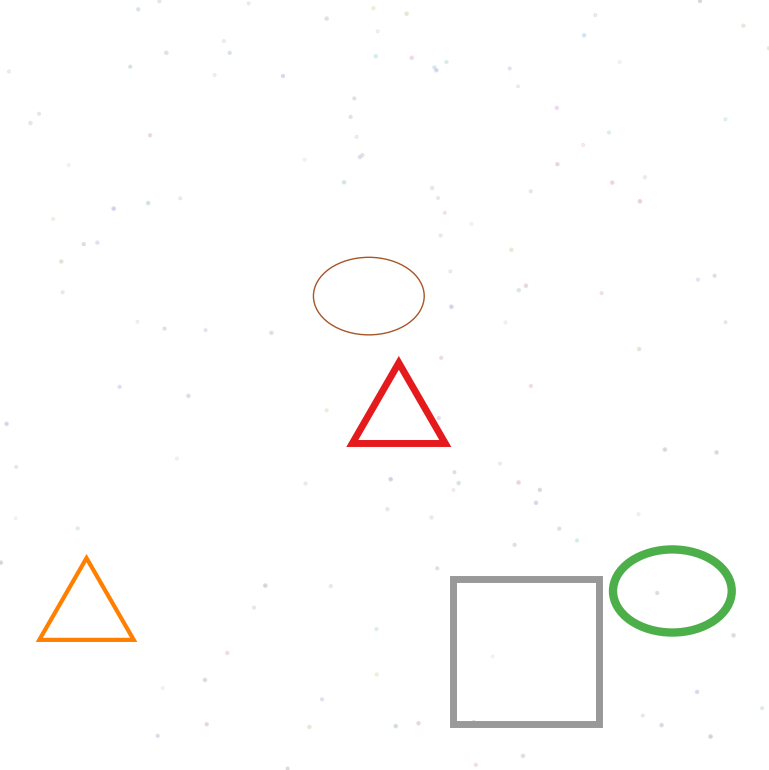[{"shape": "triangle", "thickness": 2.5, "radius": 0.35, "center": [0.518, 0.459]}, {"shape": "oval", "thickness": 3, "radius": 0.39, "center": [0.873, 0.232]}, {"shape": "triangle", "thickness": 1.5, "radius": 0.35, "center": [0.112, 0.204]}, {"shape": "oval", "thickness": 0.5, "radius": 0.36, "center": [0.479, 0.615]}, {"shape": "square", "thickness": 2.5, "radius": 0.47, "center": [0.683, 0.154]}]